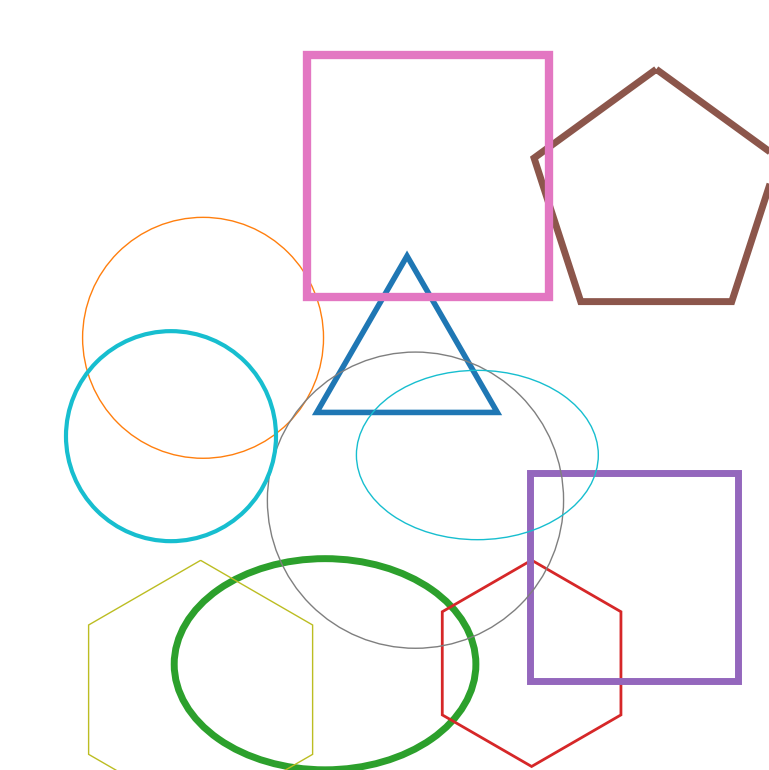[{"shape": "triangle", "thickness": 2, "radius": 0.68, "center": [0.529, 0.532]}, {"shape": "circle", "thickness": 0.5, "radius": 0.78, "center": [0.264, 0.561]}, {"shape": "oval", "thickness": 2.5, "radius": 0.98, "center": [0.422, 0.137]}, {"shape": "hexagon", "thickness": 1, "radius": 0.67, "center": [0.69, 0.139]}, {"shape": "square", "thickness": 2.5, "radius": 0.68, "center": [0.823, 0.25]}, {"shape": "pentagon", "thickness": 2.5, "radius": 0.83, "center": [0.852, 0.743]}, {"shape": "square", "thickness": 3, "radius": 0.79, "center": [0.556, 0.771]}, {"shape": "circle", "thickness": 0.5, "radius": 0.96, "center": [0.54, 0.35]}, {"shape": "hexagon", "thickness": 0.5, "radius": 0.84, "center": [0.261, 0.104]}, {"shape": "oval", "thickness": 0.5, "radius": 0.79, "center": [0.62, 0.409]}, {"shape": "circle", "thickness": 1.5, "radius": 0.68, "center": [0.222, 0.434]}]